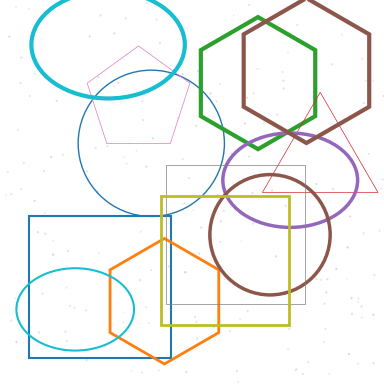[{"shape": "circle", "thickness": 1, "radius": 0.95, "center": [0.393, 0.628]}, {"shape": "square", "thickness": 1.5, "radius": 0.92, "center": [0.26, 0.255]}, {"shape": "hexagon", "thickness": 2, "radius": 0.82, "center": [0.427, 0.218]}, {"shape": "hexagon", "thickness": 3, "radius": 0.86, "center": [0.67, 0.784]}, {"shape": "triangle", "thickness": 0.5, "radius": 0.87, "center": [0.832, 0.587]}, {"shape": "oval", "thickness": 2.5, "radius": 0.88, "center": [0.754, 0.532]}, {"shape": "circle", "thickness": 2.5, "radius": 0.78, "center": [0.701, 0.39]}, {"shape": "hexagon", "thickness": 3, "radius": 0.94, "center": [0.796, 0.817]}, {"shape": "pentagon", "thickness": 0.5, "radius": 0.7, "center": [0.36, 0.741]}, {"shape": "square", "thickness": 0.5, "radius": 0.91, "center": [0.612, 0.391]}, {"shape": "square", "thickness": 2, "radius": 0.83, "center": [0.584, 0.324]}, {"shape": "oval", "thickness": 1.5, "radius": 0.76, "center": [0.195, 0.196]}, {"shape": "oval", "thickness": 3, "radius": 1.0, "center": [0.281, 0.884]}]